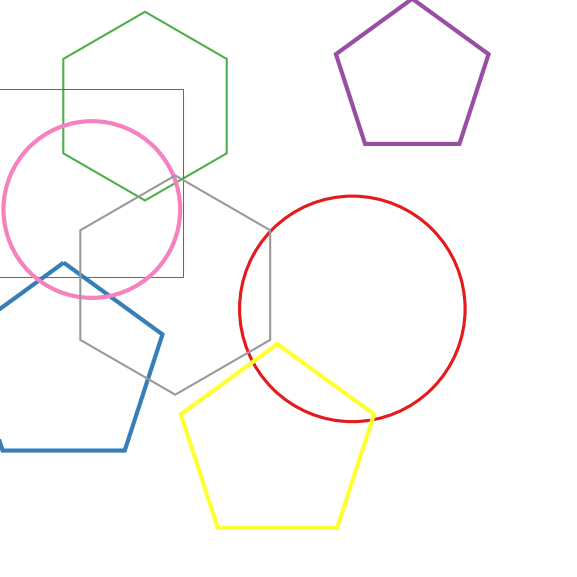[{"shape": "circle", "thickness": 1.5, "radius": 0.98, "center": [0.61, 0.464]}, {"shape": "pentagon", "thickness": 2, "radius": 0.9, "center": [0.11, 0.364]}, {"shape": "hexagon", "thickness": 1, "radius": 0.82, "center": [0.251, 0.815]}, {"shape": "pentagon", "thickness": 2, "radius": 0.69, "center": [0.714, 0.862]}, {"shape": "pentagon", "thickness": 2, "radius": 0.88, "center": [0.48, 0.227]}, {"shape": "square", "thickness": 0.5, "radius": 0.81, "center": [0.155, 0.682]}, {"shape": "circle", "thickness": 2, "radius": 0.76, "center": [0.159, 0.636]}, {"shape": "hexagon", "thickness": 1, "radius": 0.95, "center": [0.303, 0.506]}]